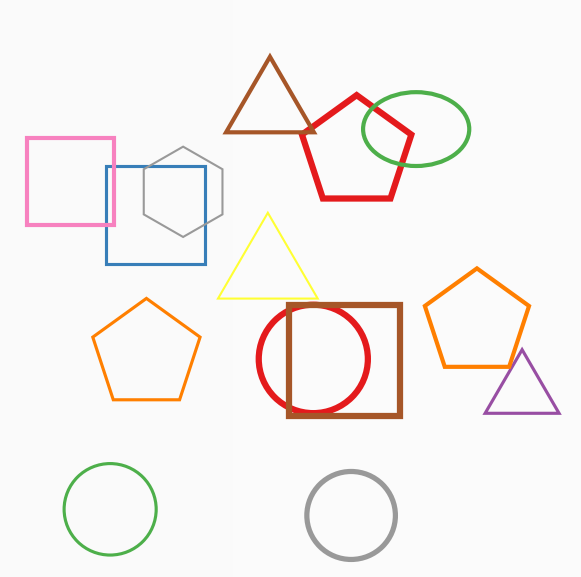[{"shape": "circle", "thickness": 3, "radius": 0.47, "center": [0.539, 0.378]}, {"shape": "pentagon", "thickness": 3, "radius": 0.49, "center": [0.614, 0.735]}, {"shape": "square", "thickness": 1.5, "radius": 0.42, "center": [0.268, 0.627]}, {"shape": "circle", "thickness": 1.5, "radius": 0.4, "center": [0.19, 0.117]}, {"shape": "oval", "thickness": 2, "radius": 0.46, "center": [0.716, 0.776]}, {"shape": "triangle", "thickness": 1.5, "radius": 0.37, "center": [0.898, 0.32]}, {"shape": "pentagon", "thickness": 1.5, "radius": 0.49, "center": [0.252, 0.385]}, {"shape": "pentagon", "thickness": 2, "radius": 0.47, "center": [0.821, 0.44]}, {"shape": "triangle", "thickness": 1, "radius": 0.5, "center": [0.461, 0.532]}, {"shape": "square", "thickness": 3, "radius": 0.48, "center": [0.593, 0.376]}, {"shape": "triangle", "thickness": 2, "radius": 0.44, "center": [0.464, 0.814]}, {"shape": "square", "thickness": 2, "radius": 0.37, "center": [0.122, 0.685]}, {"shape": "hexagon", "thickness": 1, "radius": 0.39, "center": [0.315, 0.667]}, {"shape": "circle", "thickness": 2.5, "radius": 0.38, "center": [0.604, 0.107]}]